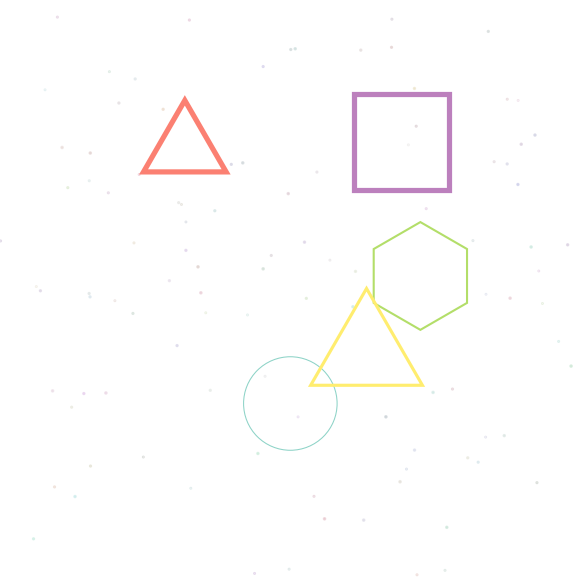[{"shape": "circle", "thickness": 0.5, "radius": 0.4, "center": [0.503, 0.3]}, {"shape": "triangle", "thickness": 2.5, "radius": 0.41, "center": [0.32, 0.743]}, {"shape": "hexagon", "thickness": 1, "radius": 0.47, "center": [0.728, 0.521]}, {"shape": "square", "thickness": 2.5, "radius": 0.41, "center": [0.695, 0.753]}, {"shape": "triangle", "thickness": 1.5, "radius": 0.56, "center": [0.635, 0.388]}]